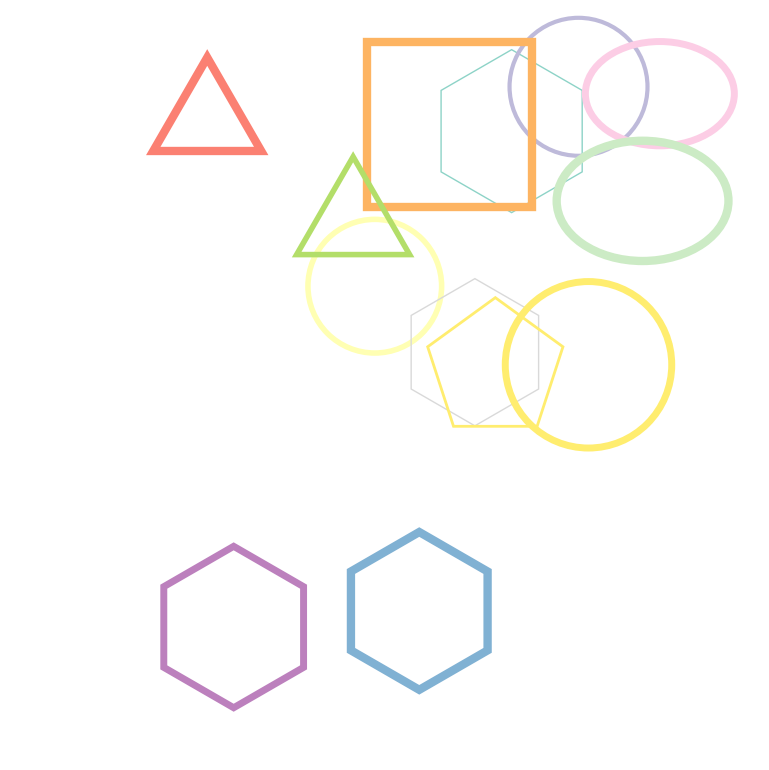[{"shape": "hexagon", "thickness": 0.5, "radius": 0.53, "center": [0.664, 0.83]}, {"shape": "circle", "thickness": 2, "radius": 0.43, "center": [0.487, 0.628]}, {"shape": "circle", "thickness": 1.5, "radius": 0.45, "center": [0.751, 0.887]}, {"shape": "triangle", "thickness": 3, "radius": 0.4, "center": [0.269, 0.844]}, {"shape": "hexagon", "thickness": 3, "radius": 0.51, "center": [0.545, 0.207]}, {"shape": "square", "thickness": 3, "radius": 0.53, "center": [0.584, 0.838]}, {"shape": "triangle", "thickness": 2, "radius": 0.42, "center": [0.459, 0.712]}, {"shape": "oval", "thickness": 2.5, "radius": 0.48, "center": [0.857, 0.878]}, {"shape": "hexagon", "thickness": 0.5, "radius": 0.48, "center": [0.617, 0.543]}, {"shape": "hexagon", "thickness": 2.5, "radius": 0.52, "center": [0.303, 0.186]}, {"shape": "oval", "thickness": 3, "radius": 0.56, "center": [0.835, 0.739]}, {"shape": "pentagon", "thickness": 1, "radius": 0.46, "center": [0.643, 0.521]}, {"shape": "circle", "thickness": 2.5, "radius": 0.54, "center": [0.764, 0.526]}]